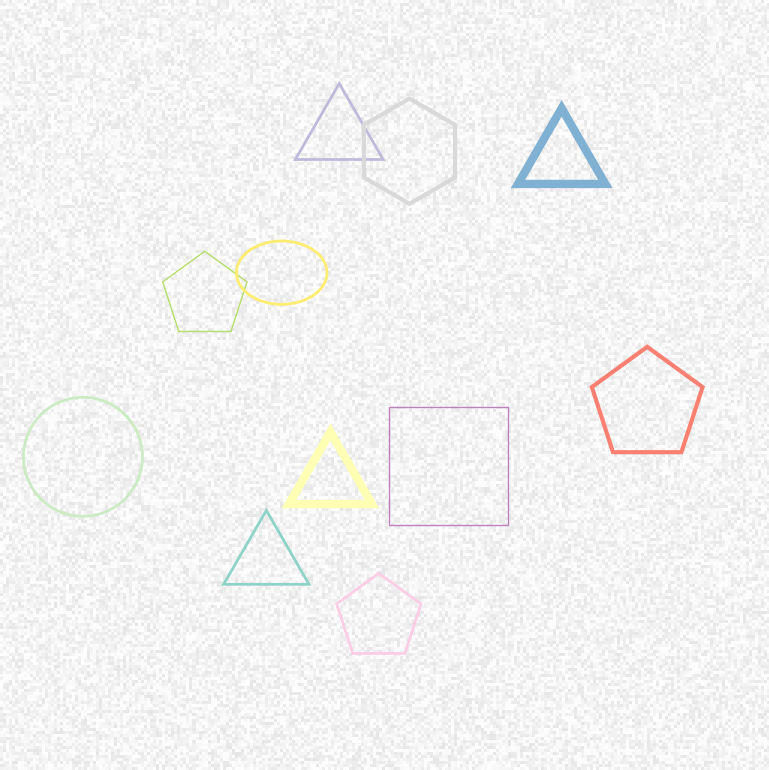[{"shape": "triangle", "thickness": 1, "radius": 0.32, "center": [0.346, 0.273]}, {"shape": "triangle", "thickness": 3, "radius": 0.31, "center": [0.429, 0.377]}, {"shape": "triangle", "thickness": 1, "radius": 0.33, "center": [0.441, 0.826]}, {"shape": "pentagon", "thickness": 1.5, "radius": 0.38, "center": [0.841, 0.474]}, {"shape": "triangle", "thickness": 3, "radius": 0.33, "center": [0.729, 0.794]}, {"shape": "pentagon", "thickness": 0.5, "radius": 0.29, "center": [0.266, 0.616]}, {"shape": "pentagon", "thickness": 1, "radius": 0.29, "center": [0.492, 0.198]}, {"shape": "hexagon", "thickness": 1.5, "radius": 0.34, "center": [0.532, 0.804]}, {"shape": "square", "thickness": 0.5, "radius": 0.39, "center": [0.583, 0.395]}, {"shape": "circle", "thickness": 1, "radius": 0.39, "center": [0.108, 0.407]}, {"shape": "oval", "thickness": 1, "radius": 0.29, "center": [0.366, 0.646]}]